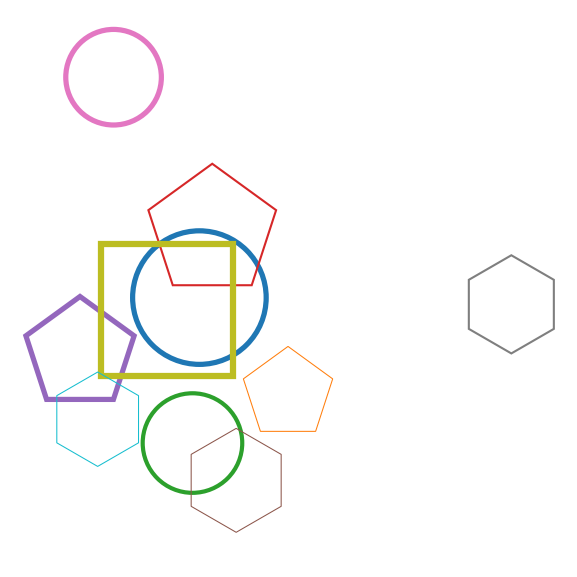[{"shape": "circle", "thickness": 2.5, "radius": 0.58, "center": [0.345, 0.484]}, {"shape": "pentagon", "thickness": 0.5, "radius": 0.41, "center": [0.499, 0.318]}, {"shape": "circle", "thickness": 2, "radius": 0.43, "center": [0.333, 0.232]}, {"shape": "pentagon", "thickness": 1, "radius": 0.58, "center": [0.368, 0.599]}, {"shape": "pentagon", "thickness": 2.5, "radius": 0.49, "center": [0.139, 0.387]}, {"shape": "hexagon", "thickness": 0.5, "radius": 0.45, "center": [0.409, 0.167]}, {"shape": "circle", "thickness": 2.5, "radius": 0.41, "center": [0.197, 0.865]}, {"shape": "hexagon", "thickness": 1, "radius": 0.42, "center": [0.885, 0.472]}, {"shape": "square", "thickness": 3, "radius": 0.57, "center": [0.29, 0.463]}, {"shape": "hexagon", "thickness": 0.5, "radius": 0.41, "center": [0.169, 0.273]}]